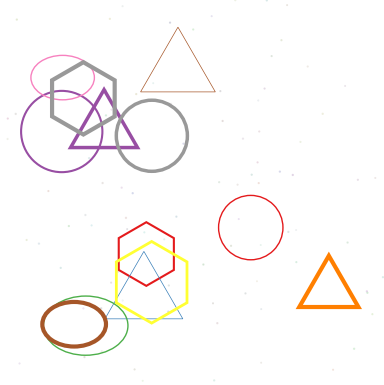[{"shape": "hexagon", "thickness": 1.5, "radius": 0.41, "center": [0.38, 0.34]}, {"shape": "circle", "thickness": 1, "radius": 0.42, "center": [0.651, 0.409]}, {"shape": "triangle", "thickness": 0.5, "radius": 0.58, "center": [0.374, 0.23]}, {"shape": "oval", "thickness": 1, "radius": 0.55, "center": [0.223, 0.154]}, {"shape": "circle", "thickness": 1.5, "radius": 0.53, "center": [0.16, 0.658]}, {"shape": "triangle", "thickness": 2.5, "radius": 0.5, "center": [0.27, 0.667]}, {"shape": "triangle", "thickness": 3, "radius": 0.44, "center": [0.854, 0.247]}, {"shape": "hexagon", "thickness": 2, "radius": 0.53, "center": [0.394, 0.267]}, {"shape": "oval", "thickness": 3, "radius": 0.41, "center": [0.193, 0.158]}, {"shape": "triangle", "thickness": 0.5, "radius": 0.56, "center": [0.462, 0.817]}, {"shape": "oval", "thickness": 1, "radius": 0.41, "center": [0.163, 0.798]}, {"shape": "hexagon", "thickness": 3, "radius": 0.47, "center": [0.217, 0.745]}, {"shape": "circle", "thickness": 2.5, "radius": 0.46, "center": [0.394, 0.647]}]